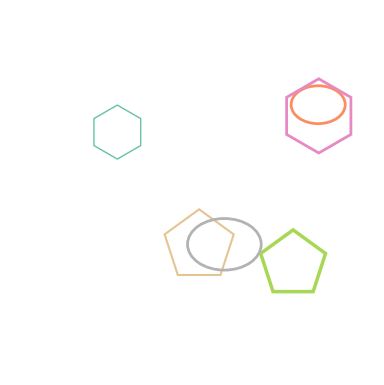[{"shape": "hexagon", "thickness": 1, "radius": 0.35, "center": [0.305, 0.657]}, {"shape": "oval", "thickness": 2, "radius": 0.35, "center": [0.826, 0.728]}, {"shape": "hexagon", "thickness": 2, "radius": 0.48, "center": [0.828, 0.699]}, {"shape": "pentagon", "thickness": 2.5, "radius": 0.44, "center": [0.761, 0.314]}, {"shape": "pentagon", "thickness": 1.5, "radius": 0.47, "center": [0.517, 0.362]}, {"shape": "oval", "thickness": 2, "radius": 0.48, "center": [0.583, 0.365]}]